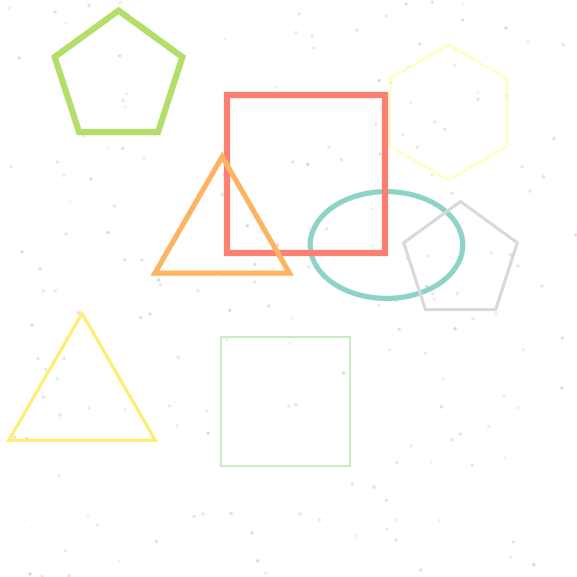[{"shape": "oval", "thickness": 2.5, "radius": 0.66, "center": [0.669, 0.575]}, {"shape": "hexagon", "thickness": 1, "radius": 0.59, "center": [0.777, 0.804]}, {"shape": "square", "thickness": 3, "radius": 0.68, "center": [0.53, 0.697]}, {"shape": "triangle", "thickness": 2.5, "radius": 0.67, "center": [0.385, 0.593]}, {"shape": "pentagon", "thickness": 3, "radius": 0.58, "center": [0.205, 0.865]}, {"shape": "pentagon", "thickness": 1.5, "radius": 0.52, "center": [0.797, 0.547]}, {"shape": "square", "thickness": 1, "radius": 0.56, "center": [0.494, 0.304]}, {"shape": "triangle", "thickness": 1.5, "radius": 0.73, "center": [0.142, 0.31]}]